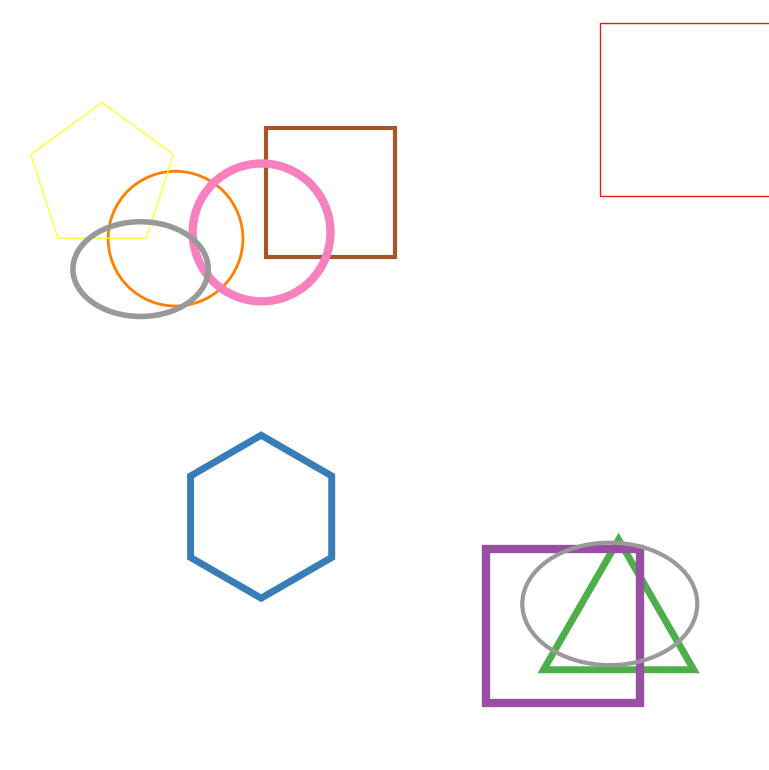[{"shape": "square", "thickness": 0.5, "radius": 0.56, "center": [0.892, 0.858]}, {"shape": "hexagon", "thickness": 2.5, "radius": 0.53, "center": [0.339, 0.329]}, {"shape": "triangle", "thickness": 2.5, "radius": 0.56, "center": [0.803, 0.187]}, {"shape": "square", "thickness": 3, "radius": 0.5, "center": [0.731, 0.187]}, {"shape": "circle", "thickness": 1, "radius": 0.44, "center": [0.228, 0.69]}, {"shape": "pentagon", "thickness": 0.5, "radius": 0.49, "center": [0.133, 0.769]}, {"shape": "square", "thickness": 1.5, "radius": 0.42, "center": [0.429, 0.75]}, {"shape": "circle", "thickness": 3, "radius": 0.45, "center": [0.34, 0.698]}, {"shape": "oval", "thickness": 1.5, "radius": 0.57, "center": [0.792, 0.216]}, {"shape": "oval", "thickness": 2, "radius": 0.44, "center": [0.183, 0.651]}]